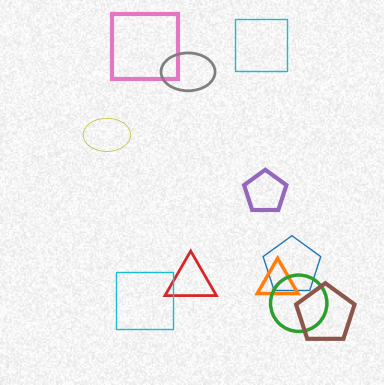[{"shape": "pentagon", "thickness": 1, "radius": 0.39, "center": [0.758, 0.309]}, {"shape": "triangle", "thickness": 2.5, "radius": 0.31, "center": [0.721, 0.268]}, {"shape": "circle", "thickness": 2.5, "radius": 0.37, "center": [0.776, 0.212]}, {"shape": "triangle", "thickness": 2, "radius": 0.39, "center": [0.495, 0.271]}, {"shape": "pentagon", "thickness": 3, "radius": 0.29, "center": [0.689, 0.501]}, {"shape": "pentagon", "thickness": 3, "radius": 0.4, "center": [0.845, 0.185]}, {"shape": "square", "thickness": 3, "radius": 0.42, "center": [0.377, 0.879]}, {"shape": "oval", "thickness": 2, "radius": 0.35, "center": [0.488, 0.813]}, {"shape": "oval", "thickness": 0.5, "radius": 0.31, "center": [0.278, 0.65]}, {"shape": "square", "thickness": 1, "radius": 0.34, "center": [0.678, 0.884]}, {"shape": "square", "thickness": 1, "radius": 0.37, "center": [0.374, 0.219]}]